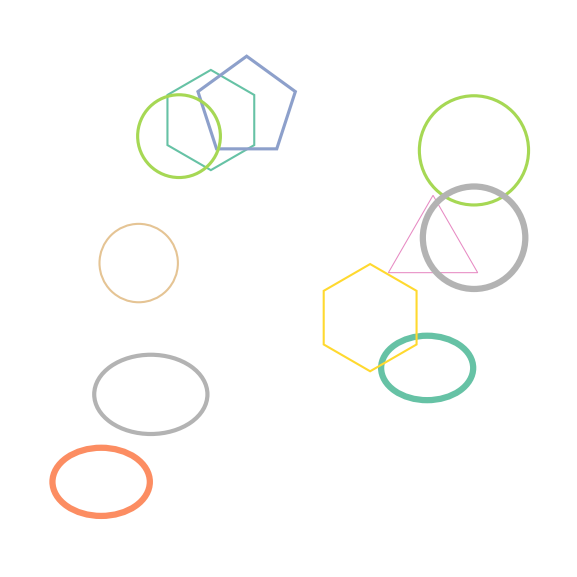[{"shape": "oval", "thickness": 3, "radius": 0.4, "center": [0.74, 0.362]}, {"shape": "hexagon", "thickness": 1, "radius": 0.43, "center": [0.365, 0.791]}, {"shape": "oval", "thickness": 3, "radius": 0.42, "center": [0.175, 0.165]}, {"shape": "pentagon", "thickness": 1.5, "radius": 0.44, "center": [0.427, 0.813]}, {"shape": "triangle", "thickness": 0.5, "radius": 0.45, "center": [0.75, 0.572]}, {"shape": "circle", "thickness": 1.5, "radius": 0.47, "center": [0.821, 0.739]}, {"shape": "circle", "thickness": 1.5, "radius": 0.36, "center": [0.31, 0.763]}, {"shape": "hexagon", "thickness": 1, "radius": 0.46, "center": [0.641, 0.449]}, {"shape": "circle", "thickness": 1, "radius": 0.34, "center": [0.24, 0.544]}, {"shape": "oval", "thickness": 2, "radius": 0.49, "center": [0.261, 0.316]}, {"shape": "circle", "thickness": 3, "radius": 0.44, "center": [0.821, 0.587]}]